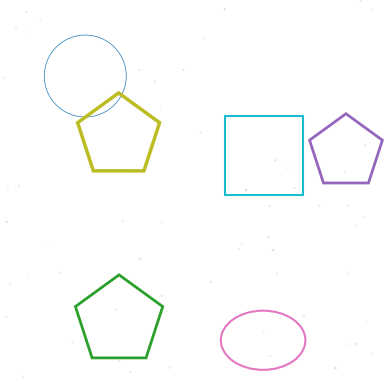[{"shape": "circle", "thickness": 0.5, "radius": 0.53, "center": [0.221, 0.803]}, {"shape": "pentagon", "thickness": 2, "radius": 0.6, "center": [0.309, 0.167]}, {"shape": "pentagon", "thickness": 2, "radius": 0.5, "center": [0.899, 0.605]}, {"shape": "oval", "thickness": 1.5, "radius": 0.55, "center": [0.683, 0.116]}, {"shape": "pentagon", "thickness": 2.5, "radius": 0.56, "center": [0.308, 0.647]}, {"shape": "square", "thickness": 1.5, "radius": 0.51, "center": [0.686, 0.596]}]